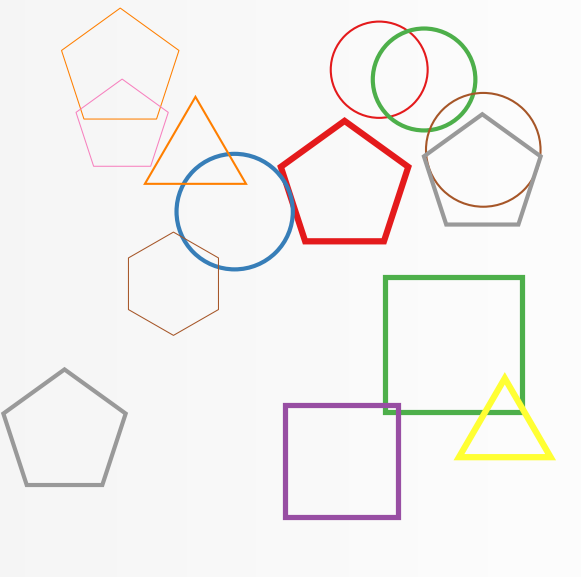[{"shape": "pentagon", "thickness": 3, "radius": 0.58, "center": [0.593, 0.675]}, {"shape": "circle", "thickness": 1, "radius": 0.42, "center": [0.652, 0.878]}, {"shape": "circle", "thickness": 2, "radius": 0.5, "center": [0.404, 0.633]}, {"shape": "circle", "thickness": 2, "radius": 0.44, "center": [0.73, 0.862]}, {"shape": "square", "thickness": 2.5, "radius": 0.59, "center": [0.78, 0.403]}, {"shape": "square", "thickness": 2.5, "radius": 0.49, "center": [0.587, 0.2]}, {"shape": "pentagon", "thickness": 0.5, "radius": 0.53, "center": [0.207, 0.879]}, {"shape": "triangle", "thickness": 1, "radius": 0.5, "center": [0.336, 0.731]}, {"shape": "triangle", "thickness": 3, "radius": 0.46, "center": [0.868, 0.253]}, {"shape": "circle", "thickness": 1, "radius": 0.49, "center": [0.831, 0.74]}, {"shape": "hexagon", "thickness": 0.5, "radius": 0.45, "center": [0.298, 0.508]}, {"shape": "pentagon", "thickness": 0.5, "radius": 0.42, "center": [0.21, 0.779]}, {"shape": "pentagon", "thickness": 2, "radius": 0.55, "center": [0.111, 0.249]}, {"shape": "pentagon", "thickness": 2, "radius": 0.53, "center": [0.83, 0.696]}]